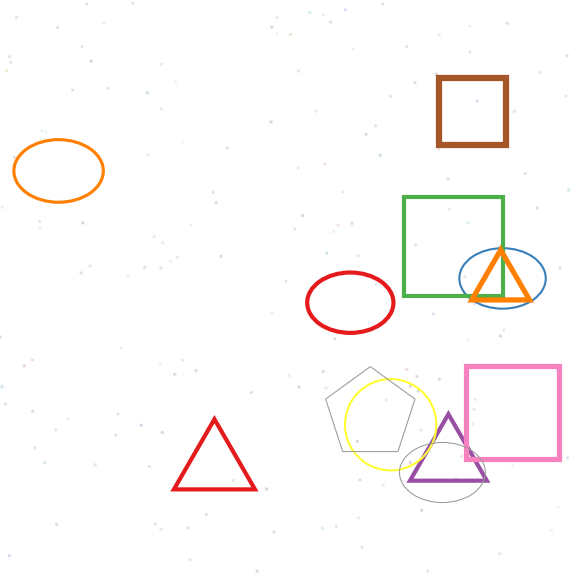[{"shape": "oval", "thickness": 2, "radius": 0.37, "center": [0.607, 0.475]}, {"shape": "triangle", "thickness": 2, "radius": 0.41, "center": [0.371, 0.192]}, {"shape": "oval", "thickness": 1, "radius": 0.37, "center": [0.87, 0.517]}, {"shape": "square", "thickness": 2, "radius": 0.43, "center": [0.785, 0.572]}, {"shape": "triangle", "thickness": 2, "radius": 0.38, "center": [0.776, 0.205]}, {"shape": "triangle", "thickness": 2.5, "radius": 0.29, "center": [0.867, 0.509]}, {"shape": "oval", "thickness": 1.5, "radius": 0.39, "center": [0.101, 0.703]}, {"shape": "circle", "thickness": 1, "radius": 0.4, "center": [0.676, 0.264]}, {"shape": "square", "thickness": 3, "radius": 0.29, "center": [0.819, 0.806]}, {"shape": "square", "thickness": 2.5, "radius": 0.4, "center": [0.888, 0.285]}, {"shape": "pentagon", "thickness": 0.5, "radius": 0.41, "center": [0.641, 0.283]}, {"shape": "oval", "thickness": 0.5, "radius": 0.37, "center": [0.766, 0.181]}]